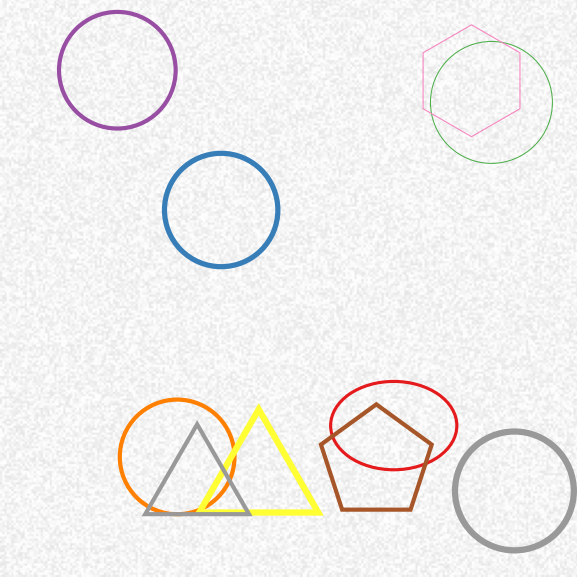[{"shape": "oval", "thickness": 1.5, "radius": 0.55, "center": [0.682, 0.262]}, {"shape": "circle", "thickness": 2.5, "radius": 0.49, "center": [0.383, 0.636]}, {"shape": "circle", "thickness": 0.5, "radius": 0.53, "center": [0.851, 0.822]}, {"shape": "circle", "thickness": 2, "radius": 0.5, "center": [0.203, 0.878]}, {"shape": "circle", "thickness": 2, "radius": 0.5, "center": [0.307, 0.208]}, {"shape": "triangle", "thickness": 3, "radius": 0.6, "center": [0.448, 0.171]}, {"shape": "pentagon", "thickness": 2, "radius": 0.5, "center": [0.652, 0.198]}, {"shape": "hexagon", "thickness": 0.5, "radius": 0.48, "center": [0.816, 0.859]}, {"shape": "triangle", "thickness": 2, "radius": 0.52, "center": [0.341, 0.161]}, {"shape": "circle", "thickness": 3, "radius": 0.51, "center": [0.891, 0.149]}]